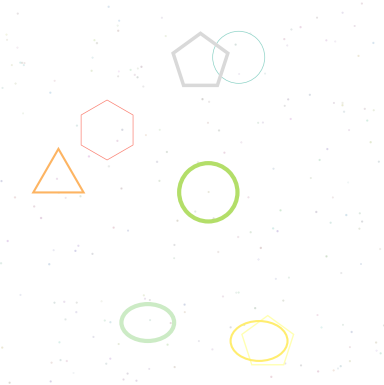[{"shape": "circle", "thickness": 0.5, "radius": 0.34, "center": [0.62, 0.851]}, {"shape": "pentagon", "thickness": 1, "radius": 0.35, "center": [0.695, 0.11]}, {"shape": "hexagon", "thickness": 0.5, "radius": 0.39, "center": [0.278, 0.662]}, {"shape": "triangle", "thickness": 1.5, "radius": 0.38, "center": [0.152, 0.538]}, {"shape": "circle", "thickness": 3, "radius": 0.38, "center": [0.541, 0.501]}, {"shape": "pentagon", "thickness": 2.5, "radius": 0.37, "center": [0.521, 0.839]}, {"shape": "oval", "thickness": 3, "radius": 0.34, "center": [0.384, 0.162]}, {"shape": "oval", "thickness": 1.5, "radius": 0.37, "center": [0.673, 0.114]}]